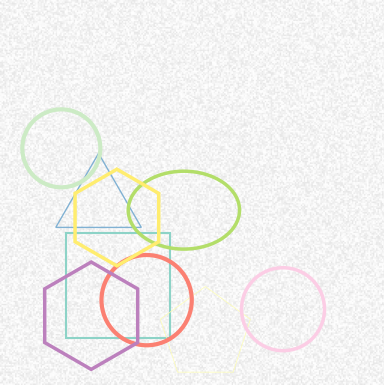[{"shape": "square", "thickness": 1.5, "radius": 0.68, "center": [0.306, 0.259]}, {"shape": "pentagon", "thickness": 0.5, "radius": 0.61, "center": [0.533, 0.133]}, {"shape": "circle", "thickness": 3, "radius": 0.59, "center": [0.381, 0.22]}, {"shape": "triangle", "thickness": 1, "radius": 0.64, "center": [0.256, 0.473]}, {"shape": "oval", "thickness": 2.5, "radius": 0.72, "center": [0.478, 0.454]}, {"shape": "circle", "thickness": 2.5, "radius": 0.54, "center": [0.735, 0.197]}, {"shape": "hexagon", "thickness": 2.5, "radius": 0.7, "center": [0.237, 0.18]}, {"shape": "circle", "thickness": 3, "radius": 0.51, "center": [0.159, 0.615]}, {"shape": "hexagon", "thickness": 2.5, "radius": 0.63, "center": [0.304, 0.435]}]